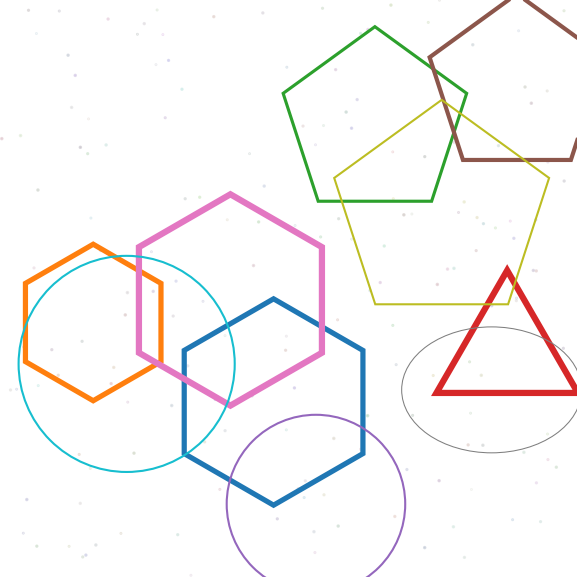[{"shape": "hexagon", "thickness": 2.5, "radius": 0.89, "center": [0.474, 0.303]}, {"shape": "hexagon", "thickness": 2.5, "radius": 0.68, "center": [0.161, 0.441]}, {"shape": "pentagon", "thickness": 1.5, "radius": 0.84, "center": [0.649, 0.786]}, {"shape": "triangle", "thickness": 3, "radius": 0.71, "center": [0.878, 0.389]}, {"shape": "circle", "thickness": 1, "radius": 0.77, "center": [0.547, 0.126]}, {"shape": "pentagon", "thickness": 2, "radius": 0.79, "center": [0.895, 0.851]}, {"shape": "hexagon", "thickness": 3, "radius": 0.91, "center": [0.399, 0.48]}, {"shape": "oval", "thickness": 0.5, "radius": 0.78, "center": [0.851, 0.324]}, {"shape": "pentagon", "thickness": 1, "radius": 0.98, "center": [0.765, 0.631]}, {"shape": "circle", "thickness": 1, "radius": 0.94, "center": [0.219, 0.369]}]